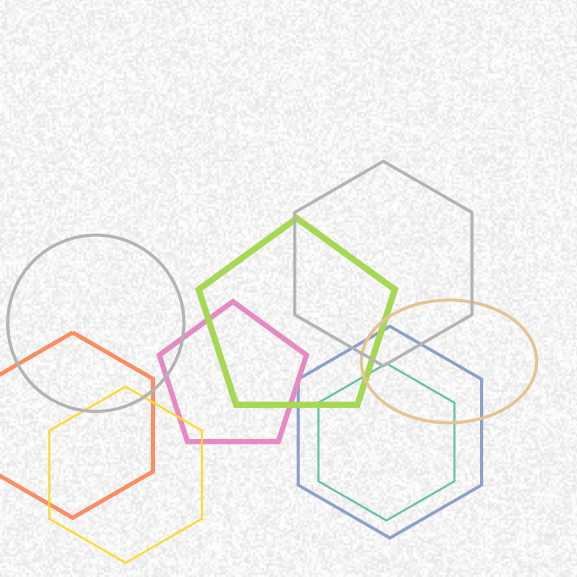[{"shape": "hexagon", "thickness": 1, "radius": 0.68, "center": [0.669, 0.234]}, {"shape": "hexagon", "thickness": 2, "radius": 0.8, "center": [0.126, 0.263]}, {"shape": "hexagon", "thickness": 1.5, "radius": 0.92, "center": [0.675, 0.251]}, {"shape": "pentagon", "thickness": 2.5, "radius": 0.67, "center": [0.403, 0.343]}, {"shape": "pentagon", "thickness": 3, "radius": 0.89, "center": [0.514, 0.443]}, {"shape": "hexagon", "thickness": 1, "radius": 0.76, "center": [0.217, 0.177]}, {"shape": "oval", "thickness": 1.5, "radius": 0.76, "center": [0.778, 0.373]}, {"shape": "circle", "thickness": 1.5, "radius": 0.76, "center": [0.166, 0.439]}, {"shape": "hexagon", "thickness": 1.5, "radius": 0.89, "center": [0.664, 0.543]}]